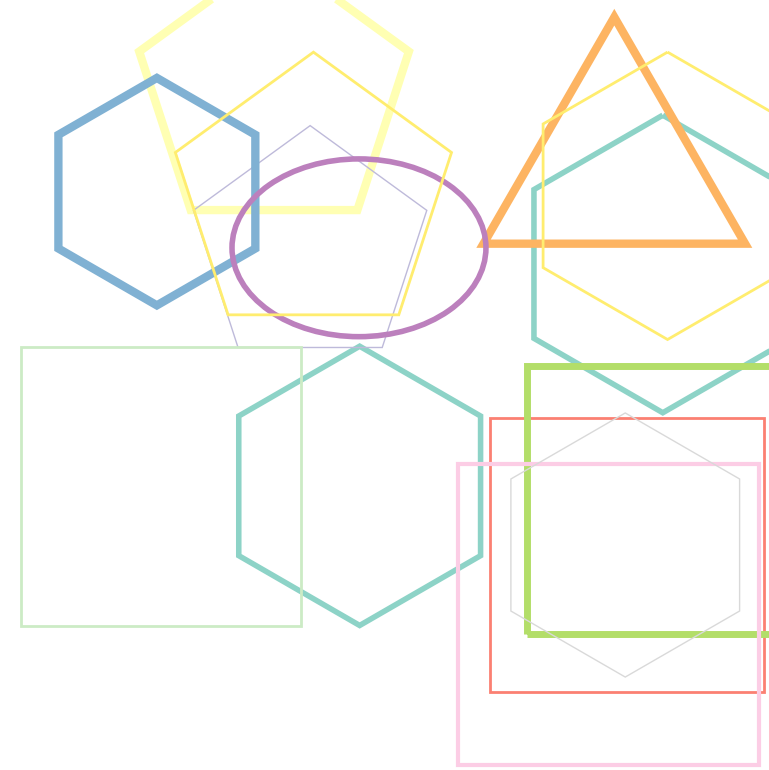[{"shape": "hexagon", "thickness": 2, "radius": 0.97, "center": [0.861, 0.657]}, {"shape": "hexagon", "thickness": 2, "radius": 0.91, "center": [0.467, 0.369]}, {"shape": "pentagon", "thickness": 3, "radius": 0.92, "center": [0.356, 0.876]}, {"shape": "pentagon", "thickness": 0.5, "radius": 0.8, "center": [0.403, 0.678]}, {"shape": "square", "thickness": 1, "radius": 0.89, "center": [0.814, 0.279]}, {"shape": "hexagon", "thickness": 3, "radius": 0.74, "center": [0.204, 0.751]}, {"shape": "triangle", "thickness": 3, "radius": 0.98, "center": [0.798, 0.782]}, {"shape": "square", "thickness": 2.5, "radius": 0.87, "center": [0.859, 0.351]}, {"shape": "square", "thickness": 1.5, "radius": 0.98, "center": [0.79, 0.202]}, {"shape": "hexagon", "thickness": 0.5, "radius": 0.86, "center": [0.812, 0.292]}, {"shape": "oval", "thickness": 2, "radius": 0.82, "center": [0.466, 0.678]}, {"shape": "square", "thickness": 1, "radius": 0.91, "center": [0.209, 0.368]}, {"shape": "pentagon", "thickness": 1, "radius": 0.94, "center": [0.407, 0.744]}, {"shape": "hexagon", "thickness": 1, "radius": 0.93, "center": [0.867, 0.746]}]